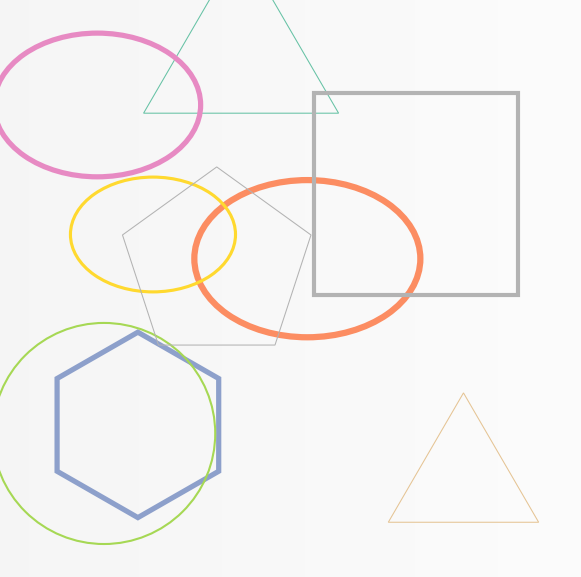[{"shape": "triangle", "thickness": 0.5, "radius": 0.97, "center": [0.415, 0.9]}, {"shape": "oval", "thickness": 3, "radius": 0.97, "center": [0.529, 0.551]}, {"shape": "hexagon", "thickness": 2.5, "radius": 0.8, "center": [0.237, 0.263]}, {"shape": "oval", "thickness": 2.5, "radius": 0.89, "center": [0.167, 0.817]}, {"shape": "circle", "thickness": 1, "radius": 0.96, "center": [0.179, 0.249]}, {"shape": "oval", "thickness": 1.5, "radius": 0.71, "center": [0.263, 0.593]}, {"shape": "triangle", "thickness": 0.5, "radius": 0.75, "center": [0.797, 0.169]}, {"shape": "pentagon", "thickness": 0.5, "radius": 0.85, "center": [0.373, 0.54]}, {"shape": "square", "thickness": 2, "radius": 0.87, "center": [0.715, 0.663]}]